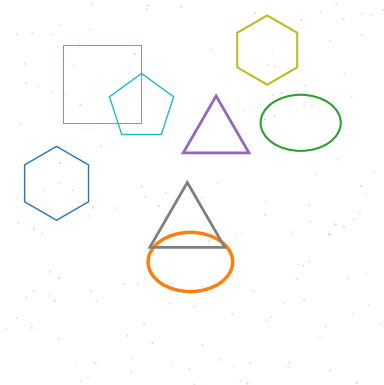[{"shape": "hexagon", "thickness": 1, "radius": 0.48, "center": [0.147, 0.524]}, {"shape": "oval", "thickness": 2.5, "radius": 0.55, "center": [0.495, 0.32]}, {"shape": "oval", "thickness": 1.5, "radius": 0.52, "center": [0.781, 0.681]}, {"shape": "triangle", "thickness": 2, "radius": 0.49, "center": [0.561, 0.652]}, {"shape": "square", "thickness": 0.5, "radius": 0.51, "center": [0.265, 0.782]}, {"shape": "triangle", "thickness": 2, "radius": 0.56, "center": [0.487, 0.414]}, {"shape": "hexagon", "thickness": 1.5, "radius": 0.45, "center": [0.694, 0.87]}, {"shape": "pentagon", "thickness": 1, "radius": 0.44, "center": [0.368, 0.722]}]